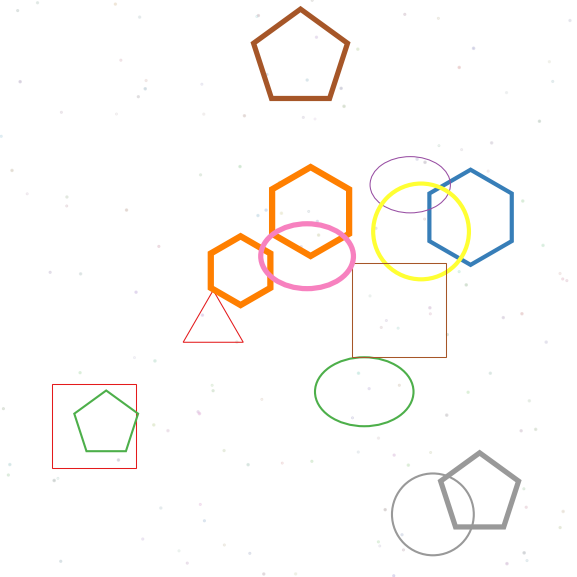[{"shape": "square", "thickness": 0.5, "radius": 0.36, "center": [0.162, 0.262]}, {"shape": "triangle", "thickness": 0.5, "radius": 0.3, "center": [0.369, 0.437]}, {"shape": "hexagon", "thickness": 2, "radius": 0.41, "center": [0.815, 0.623]}, {"shape": "pentagon", "thickness": 1, "radius": 0.29, "center": [0.184, 0.265]}, {"shape": "oval", "thickness": 1, "radius": 0.43, "center": [0.631, 0.321]}, {"shape": "oval", "thickness": 0.5, "radius": 0.35, "center": [0.71, 0.679]}, {"shape": "hexagon", "thickness": 3, "radius": 0.3, "center": [0.417, 0.53]}, {"shape": "hexagon", "thickness": 3, "radius": 0.38, "center": [0.538, 0.633]}, {"shape": "circle", "thickness": 2, "radius": 0.41, "center": [0.729, 0.598]}, {"shape": "pentagon", "thickness": 2.5, "radius": 0.43, "center": [0.52, 0.898]}, {"shape": "square", "thickness": 0.5, "radius": 0.4, "center": [0.691, 0.462]}, {"shape": "oval", "thickness": 2.5, "radius": 0.4, "center": [0.532, 0.555]}, {"shape": "circle", "thickness": 1, "radius": 0.35, "center": [0.75, 0.108]}, {"shape": "pentagon", "thickness": 2.5, "radius": 0.35, "center": [0.83, 0.144]}]